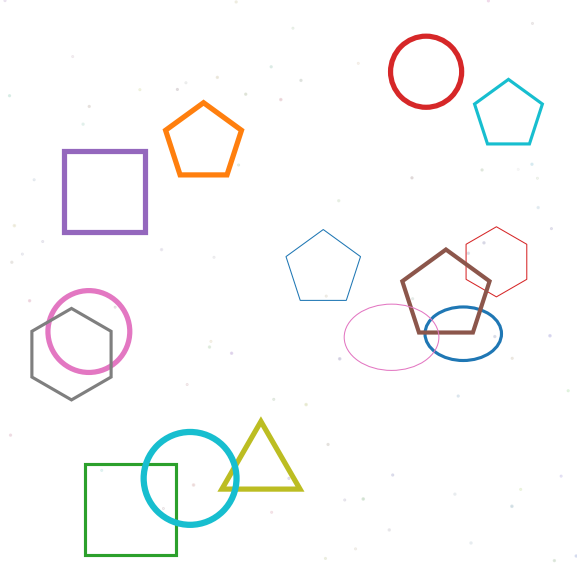[{"shape": "oval", "thickness": 1.5, "radius": 0.33, "center": [0.802, 0.421]}, {"shape": "pentagon", "thickness": 0.5, "radius": 0.34, "center": [0.56, 0.534]}, {"shape": "pentagon", "thickness": 2.5, "radius": 0.35, "center": [0.352, 0.752]}, {"shape": "square", "thickness": 1.5, "radius": 0.39, "center": [0.226, 0.117]}, {"shape": "circle", "thickness": 2.5, "radius": 0.31, "center": [0.738, 0.875]}, {"shape": "hexagon", "thickness": 0.5, "radius": 0.3, "center": [0.86, 0.546]}, {"shape": "square", "thickness": 2.5, "radius": 0.35, "center": [0.181, 0.667]}, {"shape": "pentagon", "thickness": 2, "radius": 0.4, "center": [0.772, 0.488]}, {"shape": "circle", "thickness": 2.5, "radius": 0.35, "center": [0.154, 0.425]}, {"shape": "oval", "thickness": 0.5, "radius": 0.41, "center": [0.678, 0.415]}, {"shape": "hexagon", "thickness": 1.5, "radius": 0.4, "center": [0.124, 0.386]}, {"shape": "triangle", "thickness": 2.5, "radius": 0.39, "center": [0.452, 0.191]}, {"shape": "circle", "thickness": 3, "radius": 0.4, "center": [0.329, 0.171]}, {"shape": "pentagon", "thickness": 1.5, "radius": 0.31, "center": [0.88, 0.8]}]